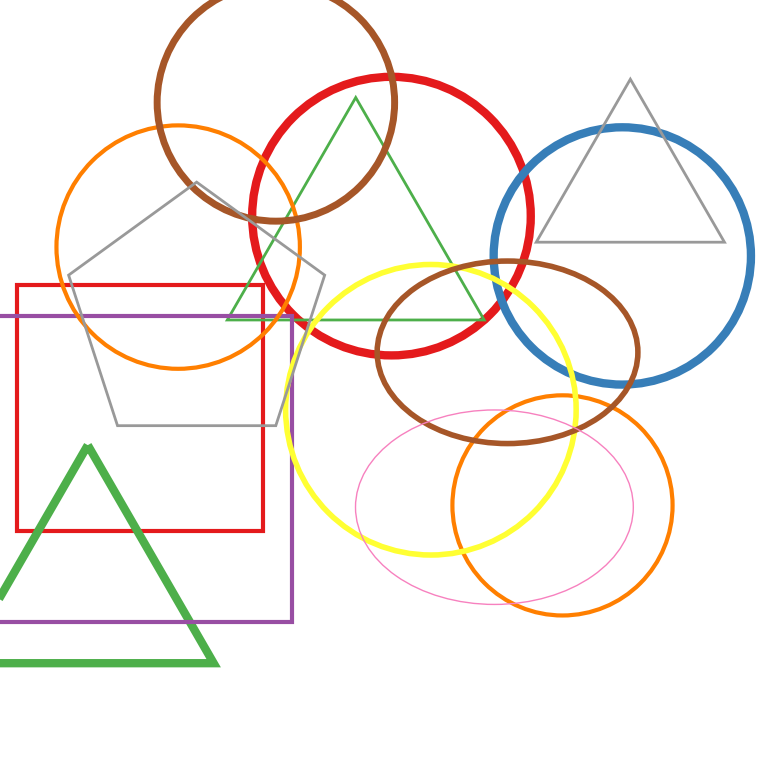[{"shape": "square", "thickness": 1.5, "radius": 0.8, "center": [0.182, 0.47]}, {"shape": "circle", "thickness": 3, "radius": 0.9, "center": [0.508, 0.719]}, {"shape": "circle", "thickness": 3, "radius": 0.84, "center": [0.808, 0.668]}, {"shape": "triangle", "thickness": 1, "radius": 0.96, "center": [0.462, 0.681]}, {"shape": "triangle", "thickness": 3, "radius": 0.94, "center": [0.114, 0.233]}, {"shape": "square", "thickness": 1.5, "radius": 0.99, "center": [0.18, 0.391]}, {"shape": "circle", "thickness": 1.5, "radius": 0.79, "center": [0.231, 0.679]}, {"shape": "circle", "thickness": 1.5, "radius": 0.71, "center": [0.731, 0.344]}, {"shape": "circle", "thickness": 2, "radius": 0.94, "center": [0.56, 0.468]}, {"shape": "oval", "thickness": 2, "radius": 0.85, "center": [0.659, 0.542]}, {"shape": "circle", "thickness": 2.5, "radius": 0.77, "center": [0.358, 0.867]}, {"shape": "oval", "thickness": 0.5, "radius": 0.9, "center": [0.642, 0.341]}, {"shape": "pentagon", "thickness": 1, "radius": 0.87, "center": [0.255, 0.589]}, {"shape": "triangle", "thickness": 1, "radius": 0.71, "center": [0.819, 0.756]}]